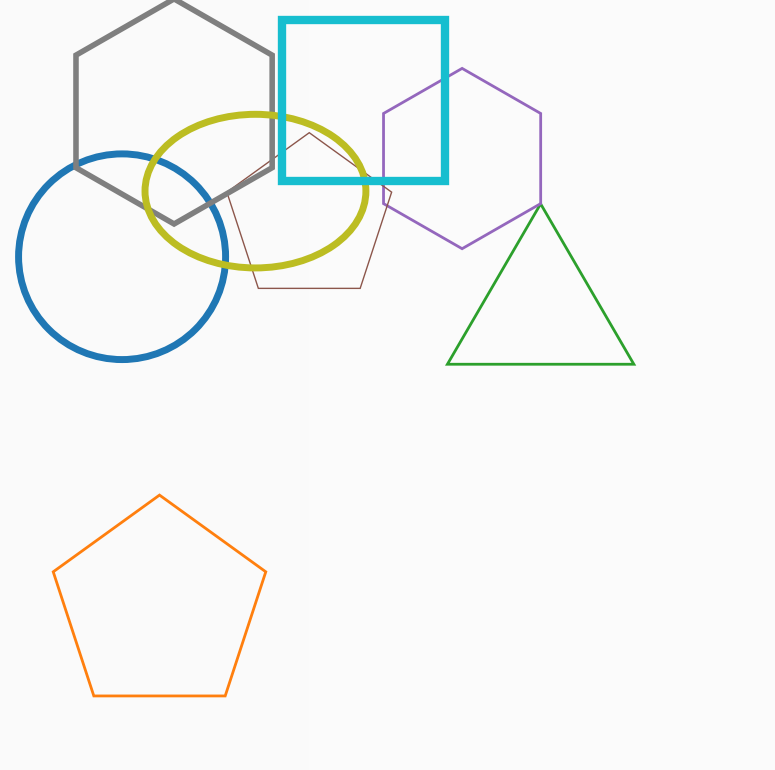[{"shape": "circle", "thickness": 2.5, "radius": 0.67, "center": [0.158, 0.667]}, {"shape": "pentagon", "thickness": 1, "radius": 0.72, "center": [0.206, 0.213]}, {"shape": "triangle", "thickness": 1, "radius": 0.69, "center": [0.698, 0.596]}, {"shape": "hexagon", "thickness": 1, "radius": 0.59, "center": [0.596, 0.794]}, {"shape": "pentagon", "thickness": 0.5, "radius": 0.56, "center": [0.399, 0.716]}, {"shape": "hexagon", "thickness": 2, "radius": 0.73, "center": [0.225, 0.855]}, {"shape": "oval", "thickness": 2.5, "radius": 0.71, "center": [0.33, 0.752]}, {"shape": "square", "thickness": 3, "radius": 0.52, "center": [0.469, 0.869]}]